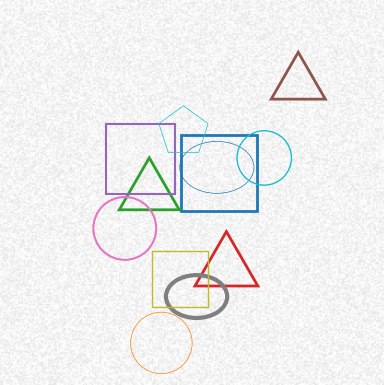[{"shape": "oval", "thickness": 0.5, "radius": 0.48, "center": [0.563, 0.565]}, {"shape": "square", "thickness": 2, "radius": 0.49, "center": [0.569, 0.551]}, {"shape": "circle", "thickness": 0.5, "radius": 0.4, "center": [0.419, 0.109]}, {"shape": "triangle", "thickness": 2, "radius": 0.45, "center": [0.388, 0.5]}, {"shape": "triangle", "thickness": 2, "radius": 0.47, "center": [0.588, 0.304]}, {"shape": "square", "thickness": 1.5, "radius": 0.45, "center": [0.365, 0.587]}, {"shape": "triangle", "thickness": 2, "radius": 0.41, "center": [0.775, 0.783]}, {"shape": "circle", "thickness": 1.5, "radius": 0.41, "center": [0.324, 0.407]}, {"shape": "oval", "thickness": 3, "radius": 0.4, "center": [0.511, 0.23]}, {"shape": "square", "thickness": 1, "radius": 0.37, "center": [0.468, 0.276]}, {"shape": "circle", "thickness": 1, "radius": 0.35, "center": [0.686, 0.59]}, {"shape": "pentagon", "thickness": 0.5, "radius": 0.34, "center": [0.477, 0.658]}]